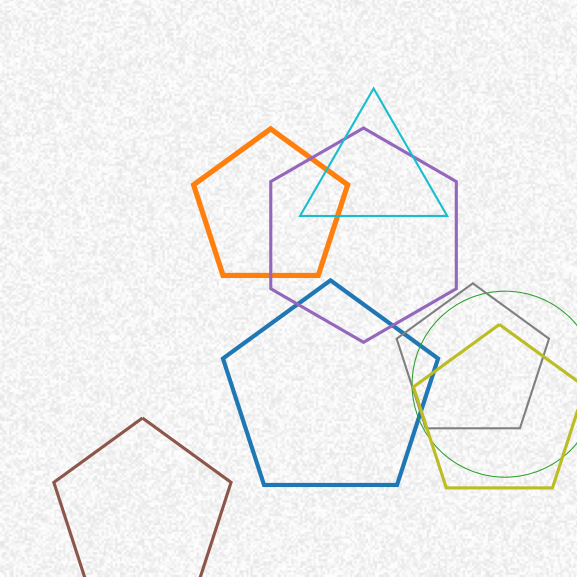[{"shape": "pentagon", "thickness": 2, "radius": 0.98, "center": [0.572, 0.318]}, {"shape": "pentagon", "thickness": 2.5, "radius": 0.7, "center": [0.469, 0.636]}, {"shape": "circle", "thickness": 0.5, "radius": 0.81, "center": [0.875, 0.334]}, {"shape": "hexagon", "thickness": 1.5, "radius": 0.93, "center": [0.63, 0.592]}, {"shape": "pentagon", "thickness": 1.5, "radius": 0.81, "center": [0.247, 0.114]}, {"shape": "pentagon", "thickness": 1, "radius": 0.69, "center": [0.819, 0.37]}, {"shape": "pentagon", "thickness": 1.5, "radius": 0.78, "center": [0.865, 0.281]}, {"shape": "triangle", "thickness": 1, "radius": 0.74, "center": [0.647, 0.699]}]